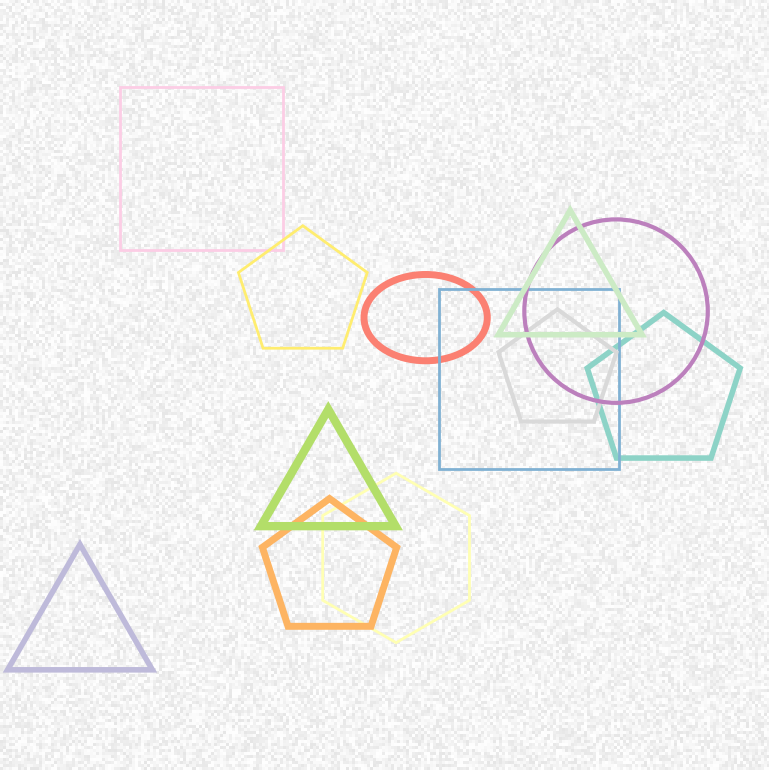[{"shape": "pentagon", "thickness": 2, "radius": 0.52, "center": [0.862, 0.49]}, {"shape": "hexagon", "thickness": 1, "radius": 0.55, "center": [0.514, 0.275]}, {"shape": "triangle", "thickness": 2, "radius": 0.54, "center": [0.104, 0.184]}, {"shape": "oval", "thickness": 2.5, "radius": 0.4, "center": [0.553, 0.587]}, {"shape": "square", "thickness": 1, "radius": 0.58, "center": [0.687, 0.508]}, {"shape": "pentagon", "thickness": 2.5, "radius": 0.46, "center": [0.428, 0.261]}, {"shape": "triangle", "thickness": 3, "radius": 0.51, "center": [0.426, 0.367]}, {"shape": "square", "thickness": 1, "radius": 0.53, "center": [0.262, 0.781]}, {"shape": "pentagon", "thickness": 1.5, "radius": 0.4, "center": [0.724, 0.518]}, {"shape": "circle", "thickness": 1.5, "radius": 0.6, "center": [0.8, 0.596]}, {"shape": "triangle", "thickness": 2, "radius": 0.54, "center": [0.74, 0.619]}, {"shape": "pentagon", "thickness": 1, "radius": 0.44, "center": [0.393, 0.619]}]